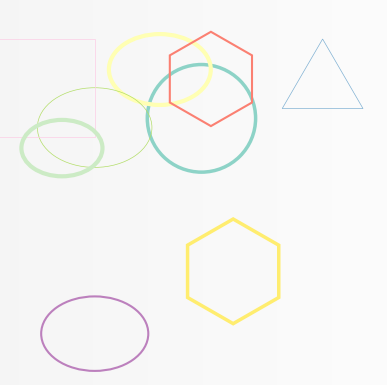[{"shape": "circle", "thickness": 2.5, "radius": 0.7, "center": [0.52, 0.693]}, {"shape": "oval", "thickness": 3, "radius": 0.66, "center": [0.412, 0.819]}, {"shape": "hexagon", "thickness": 1.5, "radius": 0.61, "center": [0.544, 0.795]}, {"shape": "triangle", "thickness": 0.5, "radius": 0.6, "center": [0.833, 0.778]}, {"shape": "oval", "thickness": 0.5, "radius": 0.74, "center": [0.244, 0.669]}, {"shape": "square", "thickness": 0.5, "radius": 0.63, "center": [0.118, 0.771]}, {"shape": "oval", "thickness": 1.5, "radius": 0.69, "center": [0.244, 0.133]}, {"shape": "oval", "thickness": 3, "radius": 0.52, "center": [0.16, 0.615]}, {"shape": "hexagon", "thickness": 2.5, "radius": 0.68, "center": [0.602, 0.295]}]